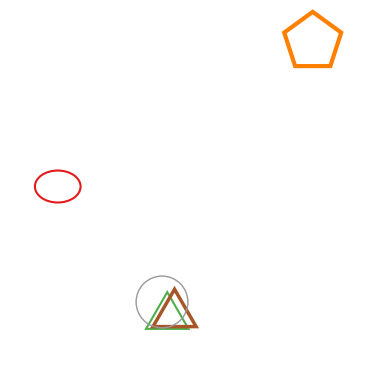[{"shape": "oval", "thickness": 1.5, "radius": 0.3, "center": [0.15, 0.516]}, {"shape": "triangle", "thickness": 1.5, "radius": 0.32, "center": [0.434, 0.178]}, {"shape": "pentagon", "thickness": 3, "radius": 0.39, "center": [0.812, 0.891]}, {"shape": "triangle", "thickness": 2.5, "radius": 0.32, "center": [0.453, 0.184]}, {"shape": "circle", "thickness": 1, "radius": 0.34, "center": [0.421, 0.216]}]